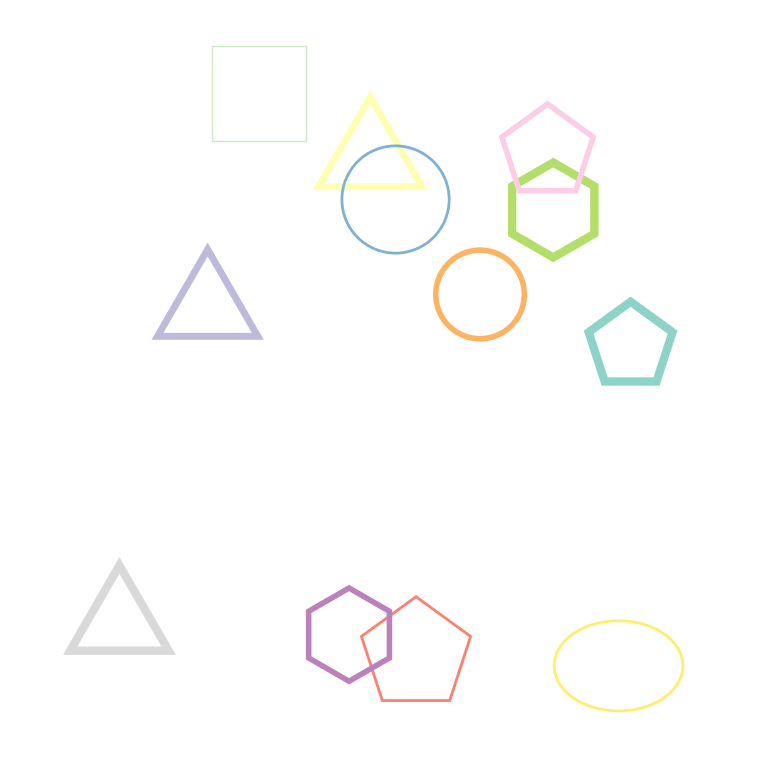[{"shape": "pentagon", "thickness": 3, "radius": 0.29, "center": [0.819, 0.551]}, {"shape": "triangle", "thickness": 2.5, "radius": 0.39, "center": [0.481, 0.796]}, {"shape": "triangle", "thickness": 2.5, "radius": 0.38, "center": [0.27, 0.601]}, {"shape": "pentagon", "thickness": 1, "radius": 0.37, "center": [0.54, 0.15]}, {"shape": "circle", "thickness": 1, "radius": 0.35, "center": [0.514, 0.741]}, {"shape": "circle", "thickness": 2, "radius": 0.29, "center": [0.623, 0.618]}, {"shape": "hexagon", "thickness": 3, "radius": 0.31, "center": [0.719, 0.727]}, {"shape": "pentagon", "thickness": 2, "radius": 0.31, "center": [0.711, 0.803]}, {"shape": "triangle", "thickness": 3, "radius": 0.37, "center": [0.155, 0.192]}, {"shape": "hexagon", "thickness": 2, "radius": 0.3, "center": [0.453, 0.176]}, {"shape": "square", "thickness": 0.5, "radius": 0.31, "center": [0.336, 0.879]}, {"shape": "oval", "thickness": 1, "radius": 0.42, "center": [0.803, 0.135]}]